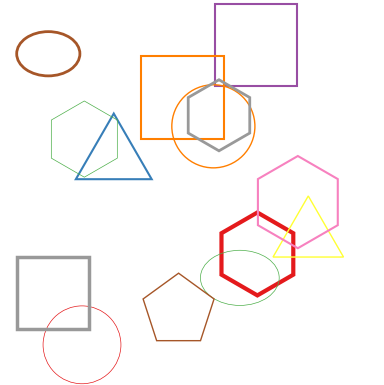[{"shape": "circle", "thickness": 0.5, "radius": 0.51, "center": [0.213, 0.104]}, {"shape": "hexagon", "thickness": 3, "radius": 0.54, "center": [0.669, 0.34]}, {"shape": "triangle", "thickness": 1.5, "radius": 0.57, "center": [0.295, 0.591]}, {"shape": "oval", "thickness": 0.5, "radius": 0.51, "center": [0.623, 0.278]}, {"shape": "hexagon", "thickness": 0.5, "radius": 0.49, "center": [0.219, 0.639]}, {"shape": "square", "thickness": 1.5, "radius": 0.53, "center": [0.664, 0.884]}, {"shape": "square", "thickness": 1.5, "radius": 0.54, "center": [0.473, 0.747]}, {"shape": "circle", "thickness": 1, "radius": 0.54, "center": [0.554, 0.672]}, {"shape": "triangle", "thickness": 1, "radius": 0.53, "center": [0.801, 0.385]}, {"shape": "pentagon", "thickness": 1, "radius": 0.48, "center": [0.464, 0.194]}, {"shape": "oval", "thickness": 2, "radius": 0.41, "center": [0.125, 0.86]}, {"shape": "hexagon", "thickness": 1.5, "radius": 0.6, "center": [0.774, 0.475]}, {"shape": "hexagon", "thickness": 2, "radius": 0.46, "center": [0.569, 0.701]}, {"shape": "square", "thickness": 2.5, "radius": 0.47, "center": [0.139, 0.239]}]